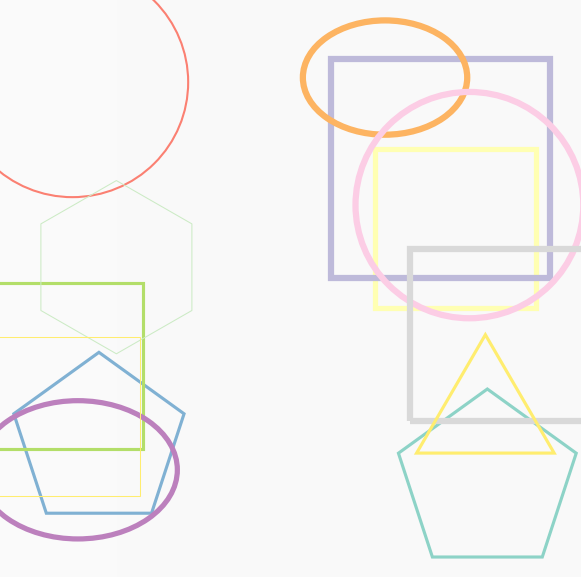[{"shape": "pentagon", "thickness": 1.5, "radius": 0.8, "center": [0.838, 0.165]}, {"shape": "square", "thickness": 2.5, "radius": 0.69, "center": [0.784, 0.603]}, {"shape": "square", "thickness": 3, "radius": 0.95, "center": [0.758, 0.707]}, {"shape": "circle", "thickness": 1, "radius": 1.0, "center": [0.125, 0.857]}, {"shape": "pentagon", "thickness": 1.5, "radius": 0.77, "center": [0.17, 0.235]}, {"shape": "oval", "thickness": 3, "radius": 0.71, "center": [0.662, 0.865]}, {"shape": "square", "thickness": 1.5, "radius": 0.72, "center": [0.102, 0.365]}, {"shape": "circle", "thickness": 3, "radius": 0.98, "center": [0.808, 0.644]}, {"shape": "square", "thickness": 3, "radius": 0.74, "center": [0.854, 0.419]}, {"shape": "oval", "thickness": 2.5, "radius": 0.86, "center": [0.134, 0.186]}, {"shape": "hexagon", "thickness": 0.5, "radius": 0.75, "center": [0.2, 0.536]}, {"shape": "square", "thickness": 0.5, "radius": 0.69, "center": [0.104, 0.278]}, {"shape": "triangle", "thickness": 1.5, "radius": 0.68, "center": [0.835, 0.283]}]